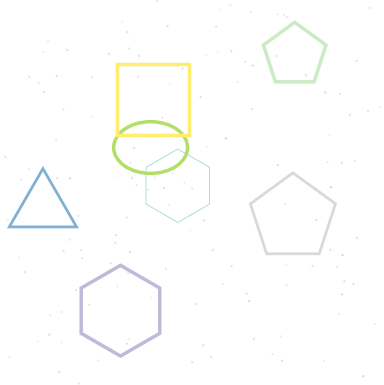[{"shape": "hexagon", "thickness": 0.5, "radius": 0.48, "center": [0.462, 0.518]}, {"shape": "hexagon", "thickness": 2.5, "radius": 0.59, "center": [0.313, 0.193]}, {"shape": "triangle", "thickness": 2, "radius": 0.5, "center": [0.111, 0.461]}, {"shape": "oval", "thickness": 2.5, "radius": 0.48, "center": [0.391, 0.617]}, {"shape": "pentagon", "thickness": 2, "radius": 0.58, "center": [0.761, 0.435]}, {"shape": "pentagon", "thickness": 2.5, "radius": 0.43, "center": [0.766, 0.857]}, {"shape": "square", "thickness": 2.5, "radius": 0.47, "center": [0.396, 0.742]}]